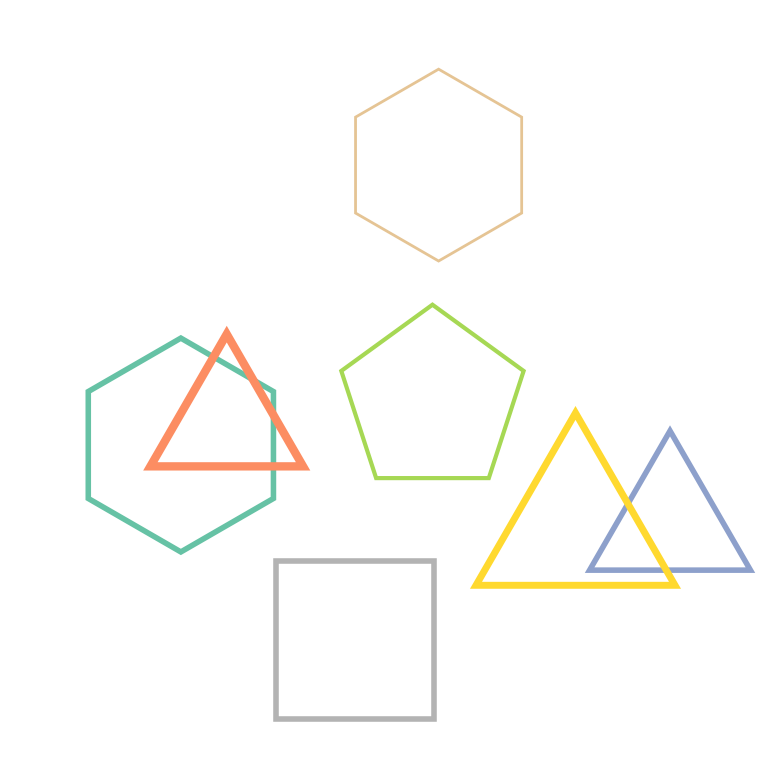[{"shape": "hexagon", "thickness": 2, "radius": 0.69, "center": [0.235, 0.422]}, {"shape": "triangle", "thickness": 3, "radius": 0.57, "center": [0.294, 0.452]}, {"shape": "triangle", "thickness": 2, "radius": 0.6, "center": [0.87, 0.32]}, {"shape": "pentagon", "thickness": 1.5, "radius": 0.62, "center": [0.562, 0.48]}, {"shape": "triangle", "thickness": 2.5, "radius": 0.75, "center": [0.747, 0.314]}, {"shape": "hexagon", "thickness": 1, "radius": 0.62, "center": [0.57, 0.786]}, {"shape": "square", "thickness": 2, "radius": 0.51, "center": [0.462, 0.169]}]